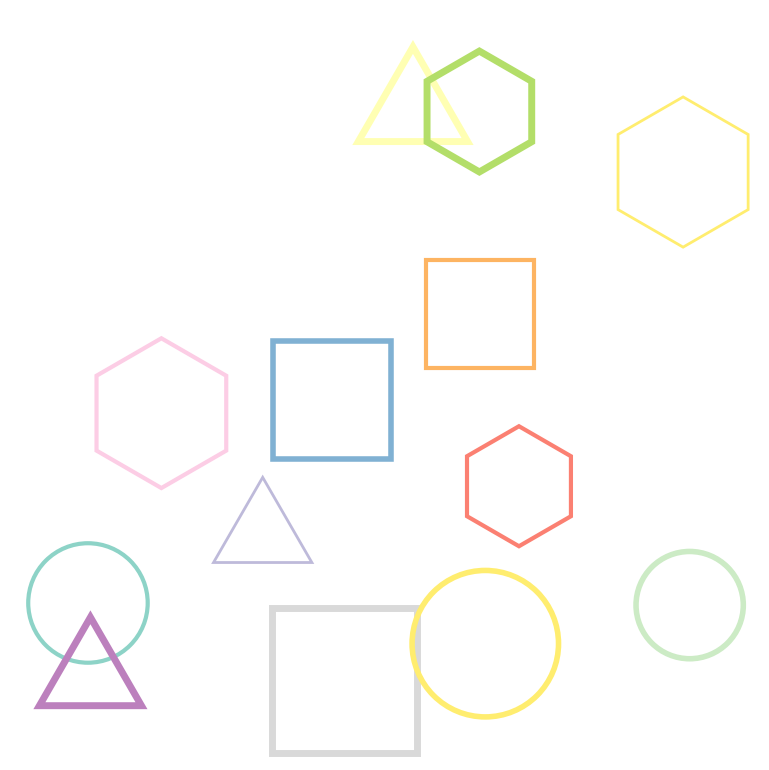[{"shape": "circle", "thickness": 1.5, "radius": 0.39, "center": [0.114, 0.217]}, {"shape": "triangle", "thickness": 2.5, "radius": 0.41, "center": [0.536, 0.857]}, {"shape": "triangle", "thickness": 1, "radius": 0.37, "center": [0.341, 0.306]}, {"shape": "hexagon", "thickness": 1.5, "radius": 0.39, "center": [0.674, 0.369]}, {"shape": "square", "thickness": 2, "radius": 0.38, "center": [0.431, 0.481]}, {"shape": "square", "thickness": 1.5, "radius": 0.35, "center": [0.623, 0.593]}, {"shape": "hexagon", "thickness": 2.5, "radius": 0.39, "center": [0.623, 0.855]}, {"shape": "hexagon", "thickness": 1.5, "radius": 0.49, "center": [0.21, 0.463]}, {"shape": "square", "thickness": 2.5, "radius": 0.47, "center": [0.447, 0.116]}, {"shape": "triangle", "thickness": 2.5, "radius": 0.38, "center": [0.117, 0.122]}, {"shape": "circle", "thickness": 2, "radius": 0.35, "center": [0.896, 0.214]}, {"shape": "hexagon", "thickness": 1, "radius": 0.49, "center": [0.887, 0.777]}, {"shape": "circle", "thickness": 2, "radius": 0.48, "center": [0.63, 0.164]}]